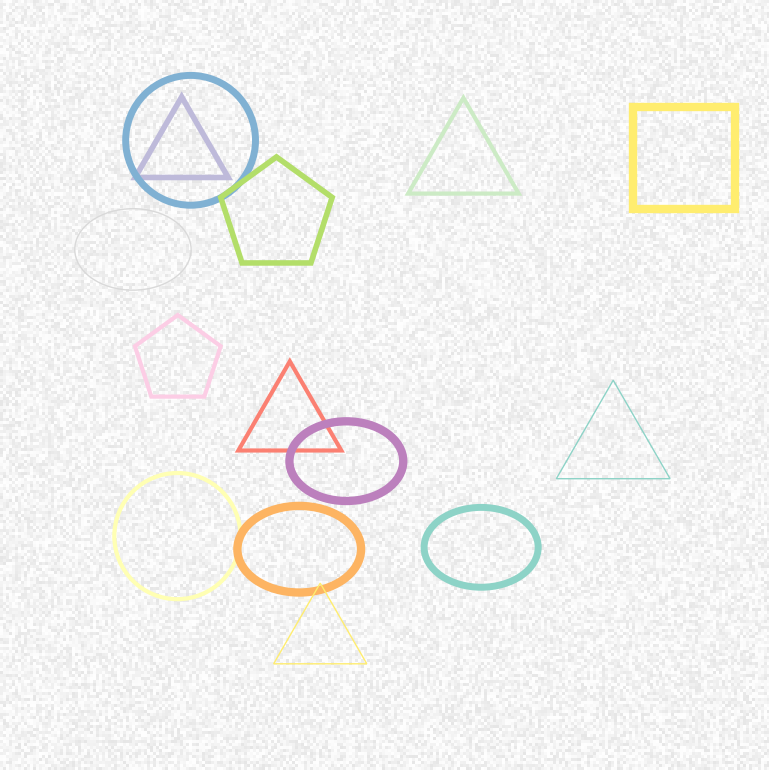[{"shape": "triangle", "thickness": 0.5, "radius": 0.43, "center": [0.796, 0.421]}, {"shape": "oval", "thickness": 2.5, "radius": 0.37, "center": [0.625, 0.289]}, {"shape": "circle", "thickness": 1.5, "radius": 0.41, "center": [0.23, 0.304]}, {"shape": "triangle", "thickness": 2, "radius": 0.35, "center": [0.236, 0.804]}, {"shape": "triangle", "thickness": 1.5, "radius": 0.39, "center": [0.376, 0.454]}, {"shape": "circle", "thickness": 2.5, "radius": 0.42, "center": [0.248, 0.818]}, {"shape": "oval", "thickness": 3, "radius": 0.4, "center": [0.389, 0.287]}, {"shape": "pentagon", "thickness": 2, "radius": 0.38, "center": [0.359, 0.72]}, {"shape": "pentagon", "thickness": 1.5, "radius": 0.29, "center": [0.231, 0.532]}, {"shape": "oval", "thickness": 0.5, "radius": 0.38, "center": [0.173, 0.676]}, {"shape": "oval", "thickness": 3, "radius": 0.37, "center": [0.45, 0.401]}, {"shape": "triangle", "thickness": 1.5, "radius": 0.41, "center": [0.602, 0.79]}, {"shape": "square", "thickness": 3, "radius": 0.33, "center": [0.888, 0.795]}, {"shape": "triangle", "thickness": 0.5, "radius": 0.35, "center": [0.416, 0.173]}]